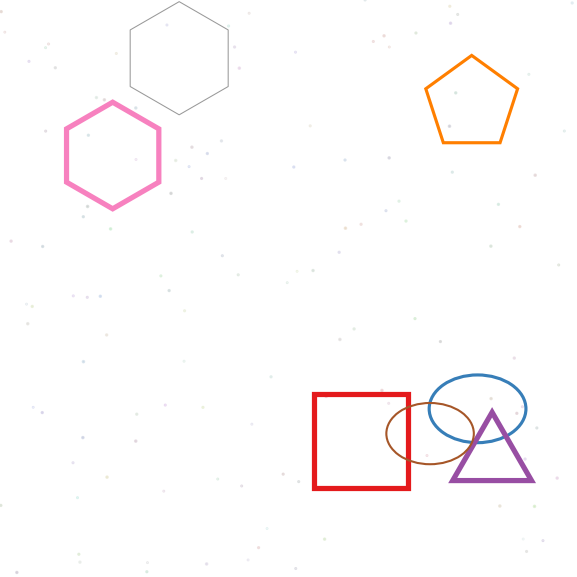[{"shape": "square", "thickness": 2.5, "radius": 0.41, "center": [0.624, 0.236]}, {"shape": "oval", "thickness": 1.5, "radius": 0.42, "center": [0.827, 0.291]}, {"shape": "triangle", "thickness": 2.5, "radius": 0.39, "center": [0.852, 0.206]}, {"shape": "pentagon", "thickness": 1.5, "radius": 0.42, "center": [0.817, 0.82]}, {"shape": "oval", "thickness": 1, "radius": 0.38, "center": [0.745, 0.248]}, {"shape": "hexagon", "thickness": 2.5, "radius": 0.46, "center": [0.195, 0.73]}, {"shape": "hexagon", "thickness": 0.5, "radius": 0.49, "center": [0.31, 0.898]}]